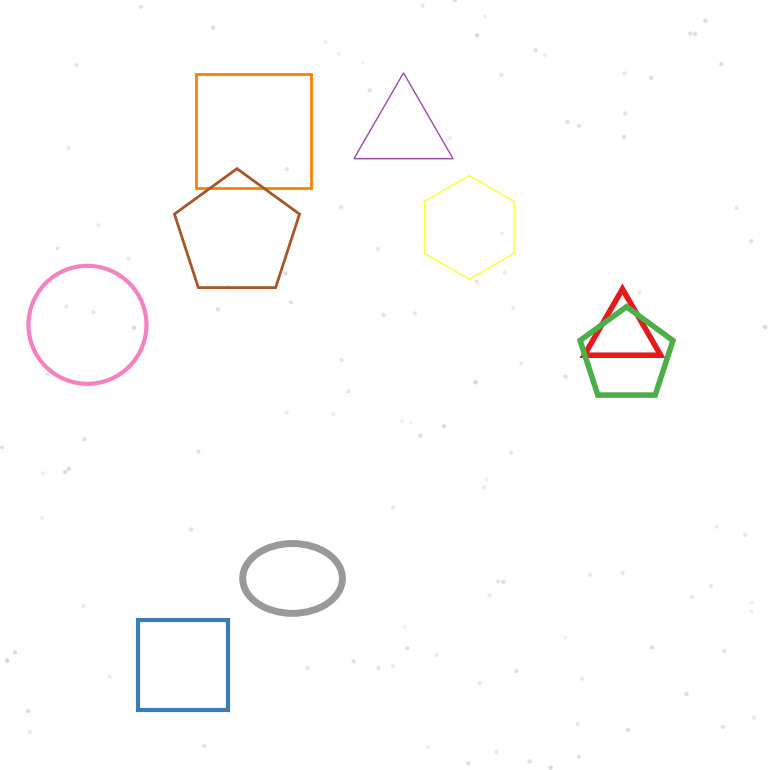[{"shape": "triangle", "thickness": 2, "radius": 0.29, "center": [0.808, 0.567]}, {"shape": "square", "thickness": 1.5, "radius": 0.29, "center": [0.238, 0.137]}, {"shape": "pentagon", "thickness": 2, "radius": 0.32, "center": [0.814, 0.538]}, {"shape": "triangle", "thickness": 0.5, "radius": 0.37, "center": [0.524, 0.831]}, {"shape": "square", "thickness": 1, "radius": 0.37, "center": [0.329, 0.83]}, {"shape": "hexagon", "thickness": 0.5, "radius": 0.34, "center": [0.609, 0.705]}, {"shape": "pentagon", "thickness": 1, "radius": 0.43, "center": [0.308, 0.696]}, {"shape": "circle", "thickness": 1.5, "radius": 0.38, "center": [0.114, 0.578]}, {"shape": "oval", "thickness": 2.5, "radius": 0.32, "center": [0.38, 0.249]}]